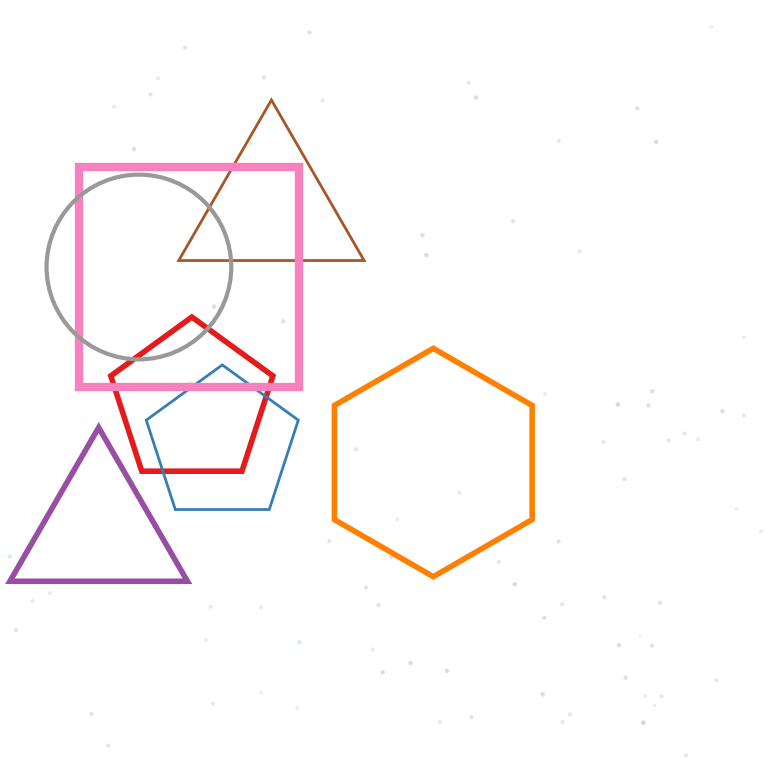[{"shape": "pentagon", "thickness": 2, "radius": 0.55, "center": [0.249, 0.478]}, {"shape": "pentagon", "thickness": 1, "radius": 0.52, "center": [0.289, 0.422]}, {"shape": "triangle", "thickness": 2, "radius": 0.67, "center": [0.128, 0.312]}, {"shape": "hexagon", "thickness": 2, "radius": 0.74, "center": [0.563, 0.399]}, {"shape": "triangle", "thickness": 1, "radius": 0.69, "center": [0.352, 0.731]}, {"shape": "square", "thickness": 3, "radius": 0.71, "center": [0.245, 0.64]}, {"shape": "circle", "thickness": 1.5, "radius": 0.6, "center": [0.18, 0.653]}]